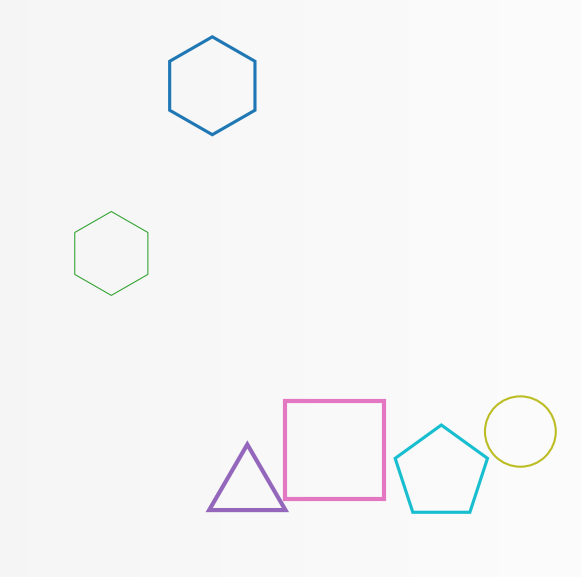[{"shape": "hexagon", "thickness": 1.5, "radius": 0.42, "center": [0.365, 0.851]}, {"shape": "hexagon", "thickness": 0.5, "radius": 0.36, "center": [0.192, 0.56]}, {"shape": "triangle", "thickness": 2, "radius": 0.38, "center": [0.425, 0.154]}, {"shape": "square", "thickness": 2, "radius": 0.43, "center": [0.576, 0.22]}, {"shape": "circle", "thickness": 1, "radius": 0.3, "center": [0.895, 0.252]}, {"shape": "pentagon", "thickness": 1.5, "radius": 0.42, "center": [0.759, 0.18]}]